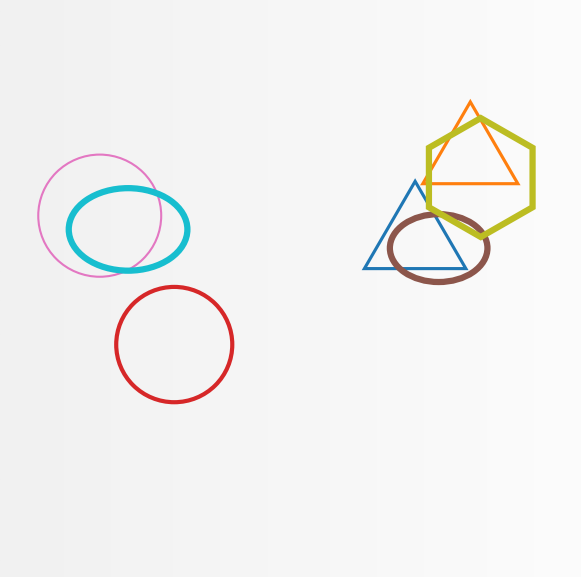[{"shape": "triangle", "thickness": 1.5, "radius": 0.5, "center": [0.714, 0.584]}, {"shape": "triangle", "thickness": 1.5, "radius": 0.47, "center": [0.809, 0.728]}, {"shape": "circle", "thickness": 2, "radius": 0.5, "center": [0.3, 0.402]}, {"shape": "oval", "thickness": 3, "radius": 0.42, "center": [0.755, 0.57]}, {"shape": "circle", "thickness": 1, "radius": 0.53, "center": [0.172, 0.626]}, {"shape": "hexagon", "thickness": 3, "radius": 0.51, "center": [0.827, 0.692]}, {"shape": "oval", "thickness": 3, "radius": 0.51, "center": [0.22, 0.602]}]